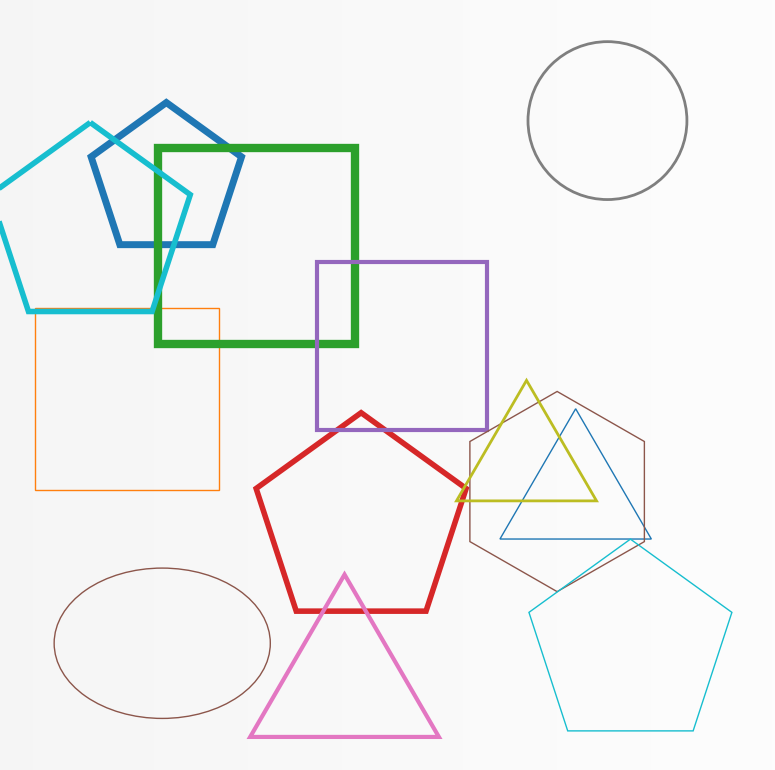[{"shape": "triangle", "thickness": 0.5, "radius": 0.56, "center": [0.743, 0.356]}, {"shape": "pentagon", "thickness": 2.5, "radius": 0.51, "center": [0.215, 0.765]}, {"shape": "square", "thickness": 0.5, "radius": 0.59, "center": [0.164, 0.482]}, {"shape": "square", "thickness": 3, "radius": 0.63, "center": [0.331, 0.681]}, {"shape": "pentagon", "thickness": 2, "radius": 0.71, "center": [0.466, 0.322]}, {"shape": "square", "thickness": 1.5, "radius": 0.55, "center": [0.519, 0.551]}, {"shape": "hexagon", "thickness": 0.5, "radius": 0.65, "center": [0.719, 0.362]}, {"shape": "oval", "thickness": 0.5, "radius": 0.7, "center": [0.209, 0.165]}, {"shape": "triangle", "thickness": 1.5, "radius": 0.7, "center": [0.445, 0.113]}, {"shape": "circle", "thickness": 1, "radius": 0.51, "center": [0.784, 0.843]}, {"shape": "triangle", "thickness": 1, "radius": 0.52, "center": [0.679, 0.402]}, {"shape": "pentagon", "thickness": 2, "radius": 0.68, "center": [0.116, 0.705]}, {"shape": "pentagon", "thickness": 0.5, "radius": 0.69, "center": [0.813, 0.162]}]